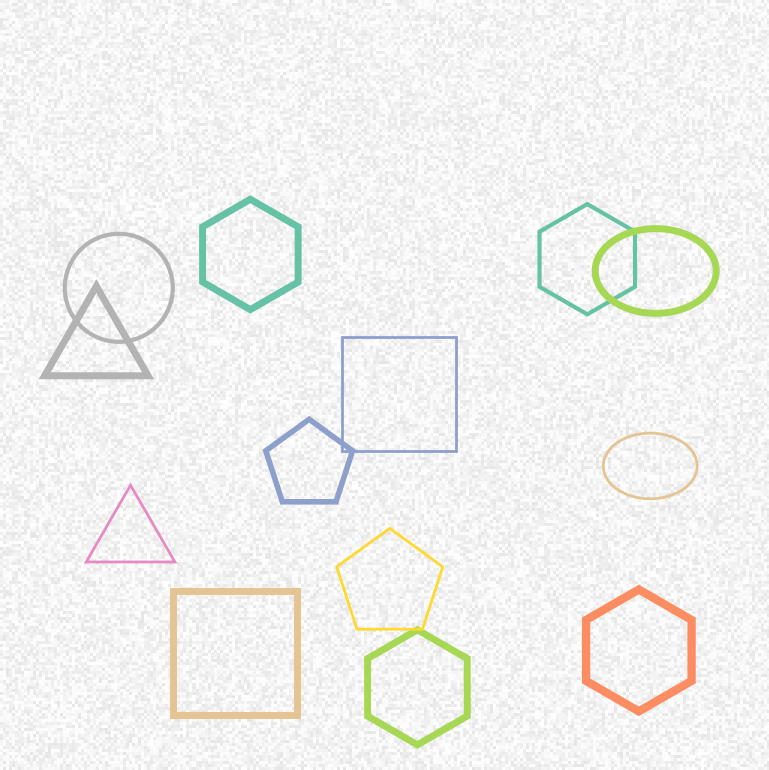[{"shape": "hexagon", "thickness": 2.5, "radius": 0.36, "center": [0.325, 0.67]}, {"shape": "hexagon", "thickness": 1.5, "radius": 0.36, "center": [0.763, 0.663]}, {"shape": "hexagon", "thickness": 3, "radius": 0.4, "center": [0.83, 0.155]}, {"shape": "pentagon", "thickness": 2, "radius": 0.3, "center": [0.402, 0.396]}, {"shape": "square", "thickness": 1, "radius": 0.37, "center": [0.518, 0.488]}, {"shape": "triangle", "thickness": 1, "radius": 0.33, "center": [0.17, 0.303]}, {"shape": "oval", "thickness": 2.5, "radius": 0.39, "center": [0.852, 0.648]}, {"shape": "hexagon", "thickness": 2.5, "radius": 0.37, "center": [0.542, 0.107]}, {"shape": "pentagon", "thickness": 1, "radius": 0.36, "center": [0.506, 0.241]}, {"shape": "oval", "thickness": 1, "radius": 0.3, "center": [0.844, 0.395]}, {"shape": "square", "thickness": 2.5, "radius": 0.4, "center": [0.306, 0.152]}, {"shape": "triangle", "thickness": 2.5, "radius": 0.39, "center": [0.125, 0.551]}, {"shape": "circle", "thickness": 1.5, "radius": 0.35, "center": [0.154, 0.626]}]